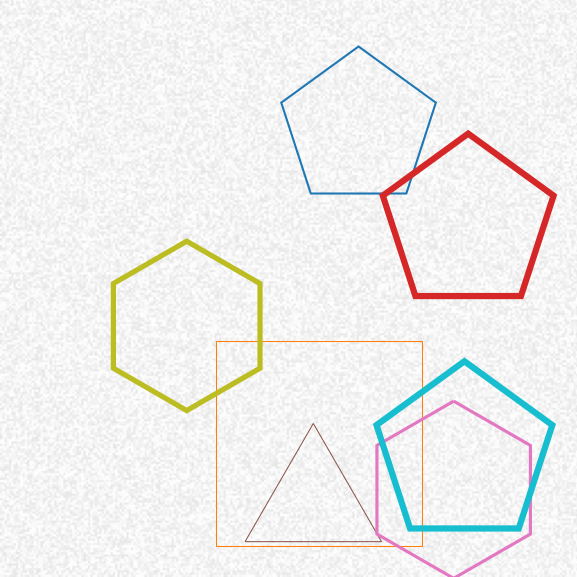[{"shape": "pentagon", "thickness": 1, "radius": 0.7, "center": [0.621, 0.778]}, {"shape": "square", "thickness": 0.5, "radius": 0.89, "center": [0.552, 0.231]}, {"shape": "pentagon", "thickness": 3, "radius": 0.78, "center": [0.811, 0.612]}, {"shape": "triangle", "thickness": 0.5, "radius": 0.68, "center": [0.543, 0.129]}, {"shape": "hexagon", "thickness": 1.5, "radius": 0.77, "center": [0.786, 0.151]}, {"shape": "hexagon", "thickness": 2.5, "radius": 0.73, "center": [0.323, 0.435]}, {"shape": "pentagon", "thickness": 3, "radius": 0.8, "center": [0.804, 0.214]}]